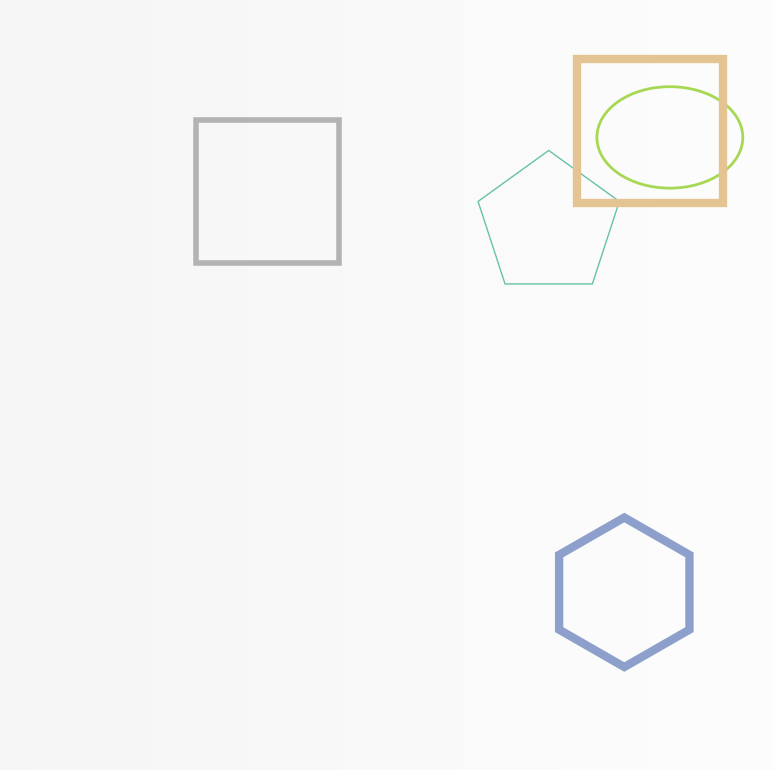[{"shape": "pentagon", "thickness": 0.5, "radius": 0.48, "center": [0.708, 0.709]}, {"shape": "hexagon", "thickness": 3, "radius": 0.49, "center": [0.806, 0.231]}, {"shape": "oval", "thickness": 1, "radius": 0.47, "center": [0.864, 0.822]}, {"shape": "square", "thickness": 3, "radius": 0.47, "center": [0.839, 0.83]}, {"shape": "square", "thickness": 2, "radius": 0.46, "center": [0.345, 0.751]}]